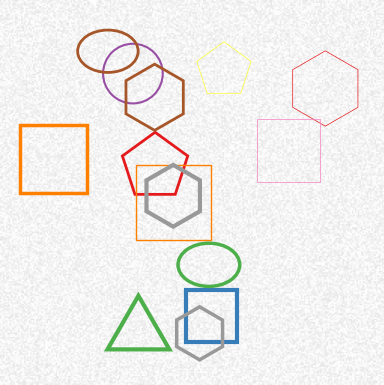[{"shape": "pentagon", "thickness": 2, "radius": 0.45, "center": [0.403, 0.567]}, {"shape": "hexagon", "thickness": 0.5, "radius": 0.49, "center": [0.845, 0.77]}, {"shape": "square", "thickness": 3, "radius": 0.34, "center": [0.549, 0.178]}, {"shape": "triangle", "thickness": 3, "radius": 0.46, "center": [0.36, 0.139]}, {"shape": "oval", "thickness": 2.5, "radius": 0.4, "center": [0.543, 0.312]}, {"shape": "circle", "thickness": 1.5, "radius": 0.39, "center": [0.345, 0.809]}, {"shape": "square", "thickness": 2.5, "radius": 0.44, "center": [0.14, 0.587]}, {"shape": "square", "thickness": 1, "radius": 0.48, "center": [0.45, 0.474]}, {"shape": "pentagon", "thickness": 0.5, "radius": 0.37, "center": [0.582, 0.817]}, {"shape": "hexagon", "thickness": 2, "radius": 0.43, "center": [0.402, 0.747]}, {"shape": "oval", "thickness": 2, "radius": 0.39, "center": [0.28, 0.867]}, {"shape": "square", "thickness": 0.5, "radius": 0.41, "center": [0.749, 0.609]}, {"shape": "hexagon", "thickness": 3, "radius": 0.4, "center": [0.45, 0.492]}, {"shape": "hexagon", "thickness": 2.5, "radius": 0.34, "center": [0.518, 0.134]}]